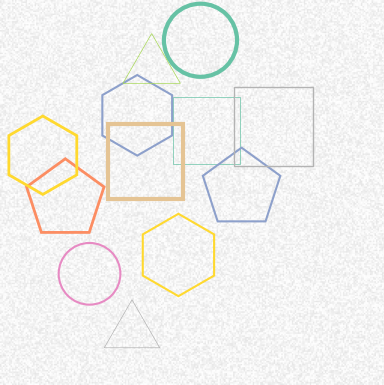[{"shape": "square", "thickness": 0.5, "radius": 0.43, "center": [0.536, 0.661]}, {"shape": "circle", "thickness": 3, "radius": 0.47, "center": [0.521, 0.895]}, {"shape": "pentagon", "thickness": 2, "radius": 0.53, "center": [0.17, 0.482]}, {"shape": "pentagon", "thickness": 1.5, "radius": 0.53, "center": [0.627, 0.511]}, {"shape": "hexagon", "thickness": 1.5, "radius": 0.52, "center": [0.356, 0.7]}, {"shape": "circle", "thickness": 1.5, "radius": 0.4, "center": [0.233, 0.289]}, {"shape": "triangle", "thickness": 0.5, "radius": 0.43, "center": [0.394, 0.827]}, {"shape": "hexagon", "thickness": 1.5, "radius": 0.53, "center": [0.463, 0.338]}, {"shape": "hexagon", "thickness": 2, "radius": 0.51, "center": [0.111, 0.597]}, {"shape": "square", "thickness": 3, "radius": 0.49, "center": [0.378, 0.58]}, {"shape": "triangle", "thickness": 0.5, "radius": 0.42, "center": [0.343, 0.138]}, {"shape": "square", "thickness": 1, "radius": 0.51, "center": [0.711, 0.672]}]